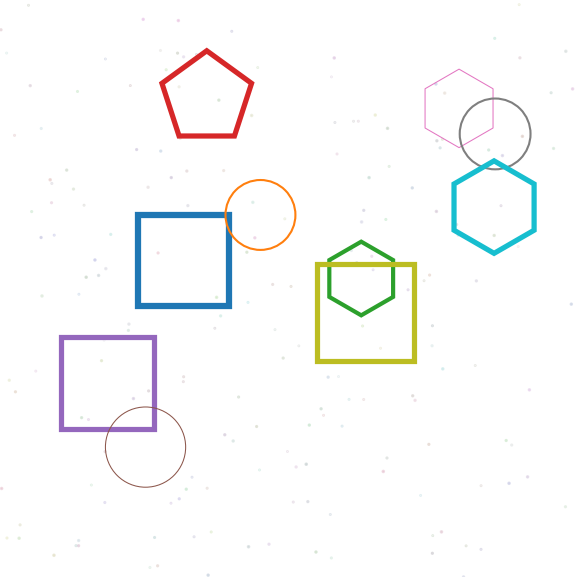[{"shape": "square", "thickness": 3, "radius": 0.39, "center": [0.318, 0.548]}, {"shape": "circle", "thickness": 1, "radius": 0.3, "center": [0.451, 0.627]}, {"shape": "hexagon", "thickness": 2, "radius": 0.32, "center": [0.625, 0.517]}, {"shape": "pentagon", "thickness": 2.5, "radius": 0.41, "center": [0.358, 0.83]}, {"shape": "square", "thickness": 2.5, "radius": 0.4, "center": [0.186, 0.335]}, {"shape": "circle", "thickness": 0.5, "radius": 0.35, "center": [0.252, 0.225]}, {"shape": "hexagon", "thickness": 0.5, "radius": 0.34, "center": [0.795, 0.811]}, {"shape": "circle", "thickness": 1, "radius": 0.31, "center": [0.857, 0.767]}, {"shape": "square", "thickness": 2.5, "radius": 0.42, "center": [0.633, 0.458]}, {"shape": "hexagon", "thickness": 2.5, "radius": 0.4, "center": [0.856, 0.641]}]